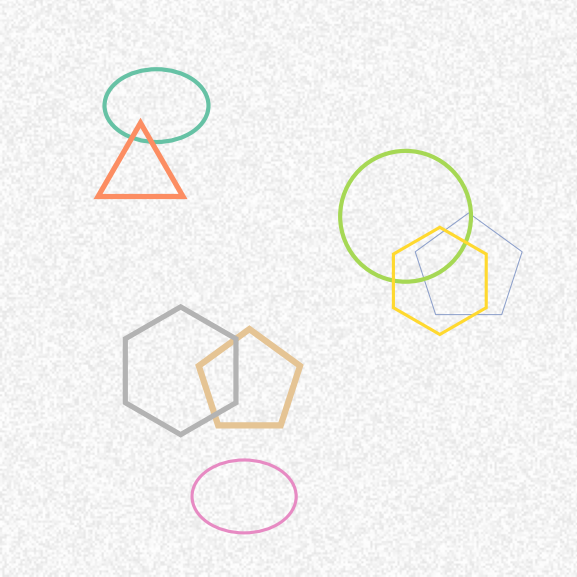[{"shape": "oval", "thickness": 2, "radius": 0.45, "center": [0.271, 0.816]}, {"shape": "triangle", "thickness": 2.5, "radius": 0.42, "center": [0.243, 0.701]}, {"shape": "pentagon", "thickness": 0.5, "radius": 0.49, "center": [0.812, 0.533]}, {"shape": "oval", "thickness": 1.5, "radius": 0.45, "center": [0.423, 0.14]}, {"shape": "circle", "thickness": 2, "radius": 0.57, "center": [0.702, 0.625]}, {"shape": "hexagon", "thickness": 1.5, "radius": 0.46, "center": [0.762, 0.513]}, {"shape": "pentagon", "thickness": 3, "radius": 0.46, "center": [0.432, 0.337]}, {"shape": "hexagon", "thickness": 2.5, "radius": 0.55, "center": [0.313, 0.357]}]